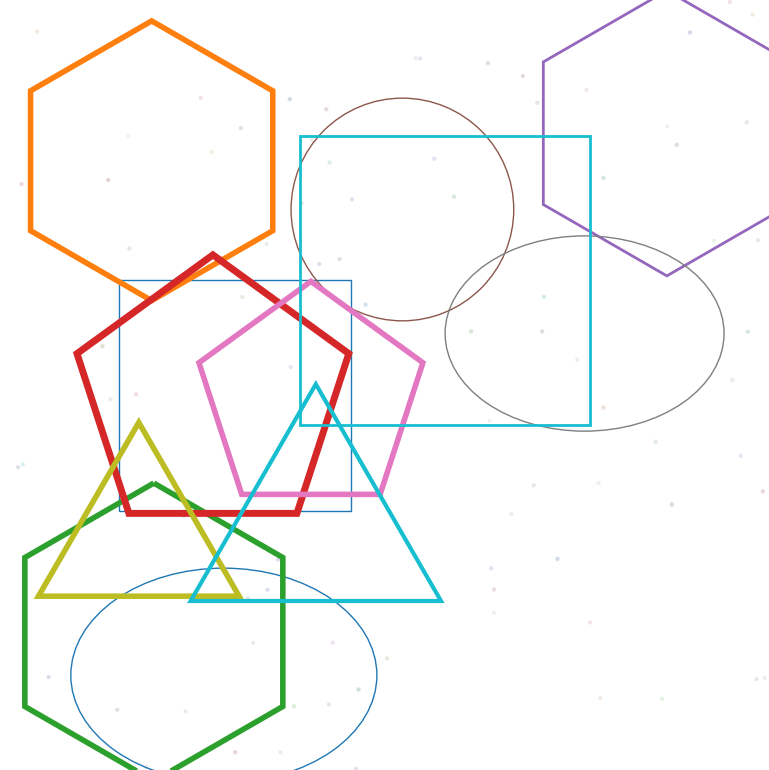[{"shape": "square", "thickness": 0.5, "radius": 0.75, "center": [0.305, 0.486]}, {"shape": "oval", "thickness": 0.5, "radius": 0.99, "center": [0.291, 0.123]}, {"shape": "hexagon", "thickness": 2, "radius": 0.91, "center": [0.197, 0.791]}, {"shape": "hexagon", "thickness": 2, "radius": 0.97, "center": [0.2, 0.179]}, {"shape": "pentagon", "thickness": 2.5, "radius": 0.93, "center": [0.276, 0.483]}, {"shape": "hexagon", "thickness": 1, "radius": 0.93, "center": [0.866, 0.827]}, {"shape": "circle", "thickness": 0.5, "radius": 0.72, "center": [0.523, 0.728]}, {"shape": "pentagon", "thickness": 2, "radius": 0.76, "center": [0.404, 0.482]}, {"shape": "oval", "thickness": 0.5, "radius": 0.91, "center": [0.759, 0.567]}, {"shape": "triangle", "thickness": 2, "radius": 0.75, "center": [0.18, 0.301]}, {"shape": "square", "thickness": 1, "radius": 0.94, "center": [0.578, 0.635]}, {"shape": "triangle", "thickness": 1.5, "radius": 0.94, "center": [0.41, 0.313]}]